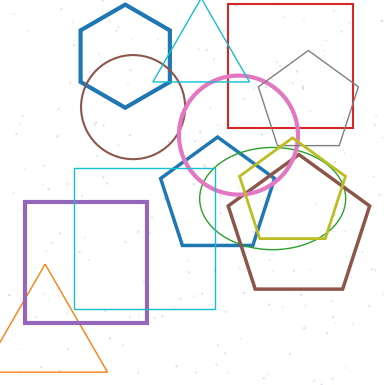[{"shape": "hexagon", "thickness": 3, "radius": 0.67, "center": [0.325, 0.854]}, {"shape": "pentagon", "thickness": 2.5, "radius": 0.78, "center": [0.565, 0.488]}, {"shape": "triangle", "thickness": 1, "radius": 0.94, "center": [0.117, 0.127]}, {"shape": "oval", "thickness": 1, "radius": 0.95, "center": [0.708, 0.484]}, {"shape": "square", "thickness": 1.5, "radius": 0.81, "center": [0.755, 0.828]}, {"shape": "square", "thickness": 3, "radius": 0.79, "center": [0.223, 0.318]}, {"shape": "pentagon", "thickness": 2.5, "radius": 0.97, "center": [0.776, 0.405]}, {"shape": "circle", "thickness": 1.5, "radius": 0.68, "center": [0.346, 0.722]}, {"shape": "circle", "thickness": 3, "radius": 0.77, "center": [0.619, 0.649]}, {"shape": "pentagon", "thickness": 1, "radius": 0.68, "center": [0.801, 0.732]}, {"shape": "pentagon", "thickness": 2, "radius": 0.72, "center": [0.76, 0.497]}, {"shape": "triangle", "thickness": 1, "radius": 0.73, "center": [0.523, 0.86]}, {"shape": "square", "thickness": 1, "radius": 0.91, "center": [0.376, 0.38]}]